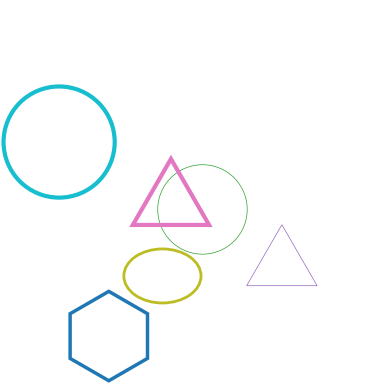[{"shape": "hexagon", "thickness": 2.5, "radius": 0.58, "center": [0.283, 0.127]}, {"shape": "circle", "thickness": 0.5, "radius": 0.58, "center": [0.526, 0.456]}, {"shape": "triangle", "thickness": 0.5, "radius": 0.53, "center": [0.732, 0.311]}, {"shape": "triangle", "thickness": 3, "radius": 0.57, "center": [0.444, 0.473]}, {"shape": "oval", "thickness": 2, "radius": 0.5, "center": [0.422, 0.283]}, {"shape": "circle", "thickness": 3, "radius": 0.72, "center": [0.154, 0.631]}]